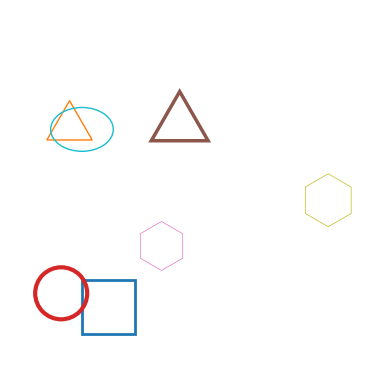[{"shape": "square", "thickness": 2, "radius": 0.35, "center": [0.282, 0.203]}, {"shape": "triangle", "thickness": 1, "radius": 0.34, "center": [0.181, 0.67]}, {"shape": "circle", "thickness": 3, "radius": 0.34, "center": [0.159, 0.238]}, {"shape": "triangle", "thickness": 2.5, "radius": 0.43, "center": [0.467, 0.677]}, {"shape": "hexagon", "thickness": 0.5, "radius": 0.32, "center": [0.419, 0.361]}, {"shape": "hexagon", "thickness": 0.5, "radius": 0.34, "center": [0.853, 0.48]}, {"shape": "oval", "thickness": 1, "radius": 0.41, "center": [0.213, 0.664]}]